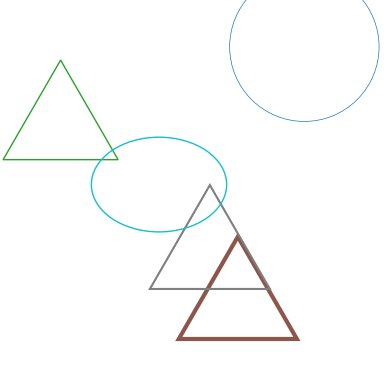[{"shape": "circle", "thickness": 0.5, "radius": 0.97, "center": [0.791, 0.879]}, {"shape": "triangle", "thickness": 1, "radius": 0.86, "center": [0.157, 0.671]}, {"shape": "triangle", "thickness": 3, "radius": 0.89, "center": [0.618, 0.208]}, {"shape": "triangle", "thickness": 1.5, "radius": 0.9, "center": [0.545, 0.339]}, {"shape": "oval", "thickness": 1, "radius": 0.88, "center": [0.413, 0.521]}]